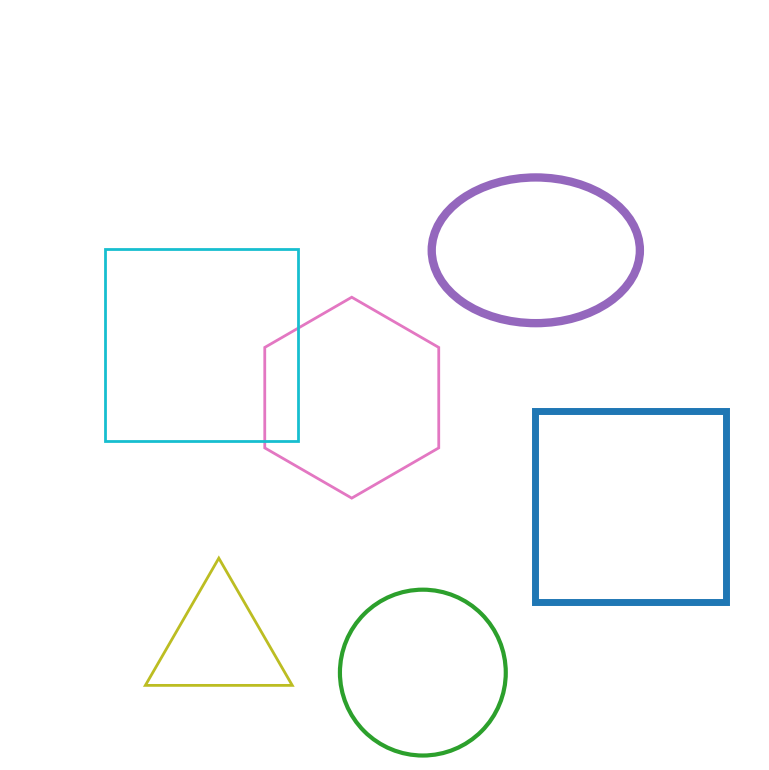[{"shape": "square", "thickness": 2.5, "radius": 0.62, "center": [0.819, 0.342]}, {"shape": "circle", "thickness": 1.5, "radius": 0.54, "center": [0.549, 0.126]}, {"shape": "oval", "thickness": 3, "radius": 0.68, "center": [0.696, 0.675]}, {"shape": "hexagon", "thickness": 1, "radius": 0.65, "center": [0.457, 0.484]}, {"shape": "triangle", "thickness": 1, "radius": 0.55, "center": [0.284, 0.165]}, {"shape": "square", "thickness": 1, "radius": 0.63, "center": [0.262, 0.552]}]